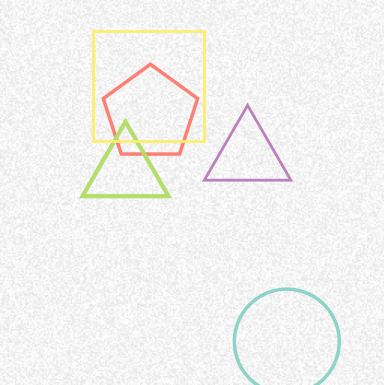[{"shape": "circle", "thickness": 2.5, "radius": 0.68, "center": [0.745, 0.113]}, {"shape": "pentagon", "thickness": 2.5, "radius": 0.64, "center": [0.391, 0.704]}, {"shape": "triangle", "thickness": 3, "radius": 0.64, "center": [0.326, 0.555]}, {"shape": "triangle", "thickness": 2, "radius": 0.65, "center": [0.643, 0.597]}, {"shape": "square", "thickness": 2, "radius": 0.72, "center": [0.385, 0.777]}]